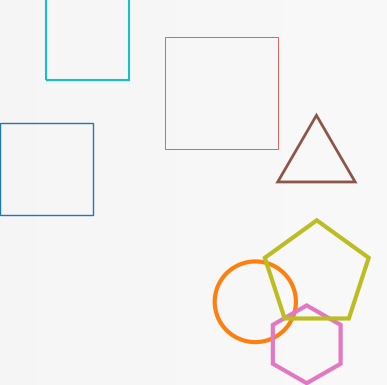[{"shape": "square", "thickness": 1, "radius": 0.6, "center": [0.12, 0.56]}, {"shape": "circle", "thickness": 3, "radius": 0.52, "center": [0.659, 0.216]}, {"shape": "square", "thickness": 0.5, "radius": 0.73, "center": [0.571, 0.757]}, {"shape": "triangle", "thickness": 2, "radius": 0.58, "center": [0.817, 0.585]}, {"shape": "hexagon", "thickness": 3, "radius": 0.5, "center": [0.792, 0.106]}, {"shape": "pentagon", "thickness": 3, "radius": 0.7, "center": [0.817, 0.287]}, {"shape": "square", "thickness": 1.5, "radius": 0.53, "center": [0.225, 0.9]}]